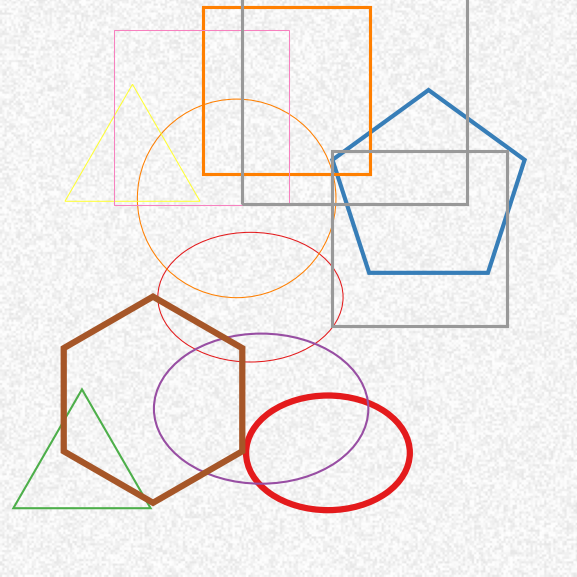[{"shape": "oval", "thickness": 0.5, "radius": 0.8, "center": [0.434, 0.485]}, {"shape": "oval", "thickness": 3, "radius": 0.71, "center": [0.568, 0.215]}, {"shape": "pentagon", "thickness": 2, "radius": 0.87, "center": [0.742, 0.668]}, {"shape": "triangle", "thickness": 1, "radius": 0.69, "center": [0.142, 0.188]}, {"shape": "oval", "thickness": 1, "radius": 0.93, "center": [0.452, 0.292]}, {"shape": "square", "thickness": 1.5, "radius": 0.72, "center": [0.497, 0.842]}, {"shape": "circle", "thickness": 0.5, "radius": 0.86, "center": [0.41, 0.656]}, {"shape": "triangle", "thickness": 0.5, "radius": 0.68, "center": [0.229, 0.718]}, {"shape": "hexagon", "thickness": 3, "radius": 0.89, "center": [0.265, 0.307]}, {"shape": "square", "thickness": 0.5, "radius": 0.76, "center": [0.348, 0.795]}, {"shape": "square", "thickness": 1.5, "radius": 0.76, "center": [0.727, 0.585]}, {"shape": "square", "thickness": 1.5, "radius": 0.97, "center": [0.614, 0.841]}]